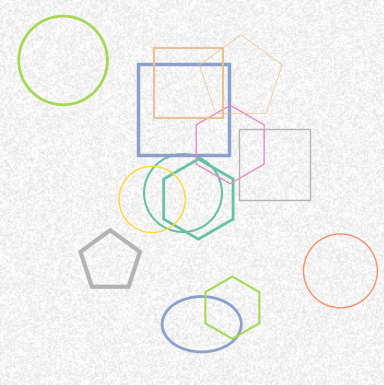[{"shape": "hexagon", "thickness": 2, "radius": 0.52, "center": [0.515, 0.483]}, {"shape": "circle", "thickness": 1.5, "radius": 0.51, "center": [0.475, 0.499]}, {"shape": "circle", "thickness": 1, "radius": 0.48, "center": [0.884, 0.296]}, {"shape": "oval", "thickness": 2, "radius": 0.51, "center": [0.524, 0.158]}, {"shape": "square", "thickness": 2.5, "radius": 0.59, "center": [0.476, 0.716]}, {"shape": "hexagon", "thickness": 1, "radius": 0.51, "center": [0.598, 0.625]}, {"shape": "hexagon", "thickness": 1.5, "radius": 0.4, "center": [0.604, 0.201]}, {"shape": "circle", "thickness": 2, "radius": 0.58, "center": [0.164, 0.843]}, {"shape": "circle", "thickness": 1, "radius": 0.43, "center": [0.395, 0.482]}, {"shape": "square", "thickness": 1.5, "radius": 0.45, "center": [0.489, 0.784]}, {"shape": "pentagon", "thickness": 0.5, "radius": 0.56, "center": [0.626, 0.797]}, {"shape": "pentagon", "thickness": 3, "radius": 0.41, "center": [0.286, 0.321]}, {"shape": "square", "thickness": 1, "radius": 0.46, "center": [0.713, 0.572]}]